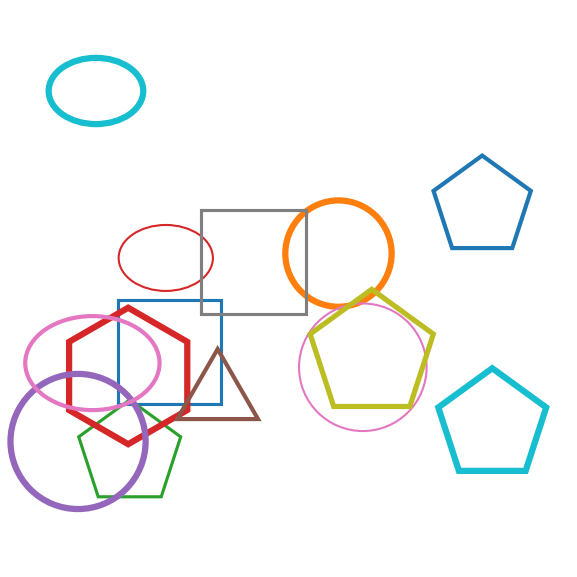[{"shape": "pentagon", "thickness": 2, "radius": 0.44, "center": [0.835, 0.641]}, {"shape": "square", "thickness": 1.5, "radius": 0.45, "center": [0.293, 0.39]}, {"shape": "circle", "thickness": 3, "radius": 0.46, "center": [0.586, 0.56]}, {"shape": "pentagon", "thickness": 1.5, "radius": 0.46, "center": [0.225, 0.214]}, {"shape": "hexagon", "thickness": 3, "radius": 0.59, "center": [0.222, 0.348]}, {"shape": "oval", "thickness": 1, "radius": 0.41, "center": [0.287, 0.552]}, {"shape": "circle", "thickness": 3, "radius": 0.58, "center": [0.135, 0.235]}, {"shape": "triangle", "thickness": 2, "radius": 0.4, "center": [0.377, 0.314]}, {"shape": "oval", "thickness": 2, "radius": 0.58, "center": [0.16, 0.37]}, {"shape": "circle", "thickness": 1, "radius": 0.55, "center": [0.628, 0.363]}, {"shape": "square", "thickness": 1.5, "radius": 0.45, "center": [0.439, 0.546]}, {"shape": "pentagon", "thickness": 2.5, "radius": 0.56, "center": [0.644, 0.386]}, {"shape": "oval", "thickness": 3, "radius": 0.41, "center": [0.166, 0.842]}, {"shape": "pentagon", "thickness": 3, "radius": 0.49, "center": [0.852, 0.263]}]